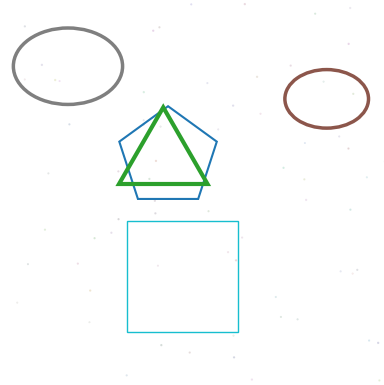[{"shape": "pentagon", "thickness": 1.5, "radius": 0.67, "center": [0.436, 0.591]}, {"shape": "triangle", "thickness": 3, "radius": 0.66, "center": [0.424, 0.588]}, {"shape": "oval", "thickness": 2.5, "radius": 0.54, "center": [0.849, 0.743]}, {"shape": "oval", "thickness": 2.5, "radius": 0.71, "center": [0.177, 0.828]}, {"shape": "square", "thickness": 1, "radius": 0.72, "center": [0.474, 0.282]}]